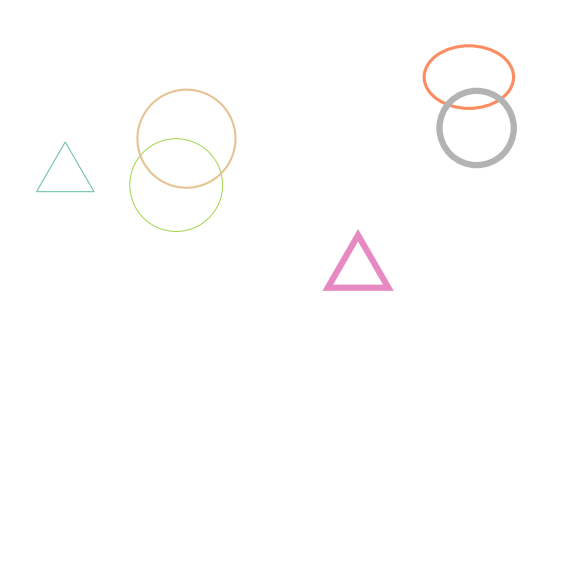[{"shape": "triangle", "thickness": 0.5, "radius": 0.29, "center": [0.113, 0.696]}, {"shape": "oval", "thickness": 1.5, "radius": 0.39, "center": [0.812, 0.866]}, {"shape": "triangle", "thickness": 3, "radius": 0.3, "center": [0.62, 0.531]}, {"shape": "circle", "thickness": 0.5, "radius": 0.4, "center": [0.305, 0.679]}, {"shape": "circle", "thickness": 1, "radius": 0.42, "center": [0.323, 0.759]}, {"shape": "circle", "thickness": 3, "radius": 0.32, "center": [0.825, 0.778]}]